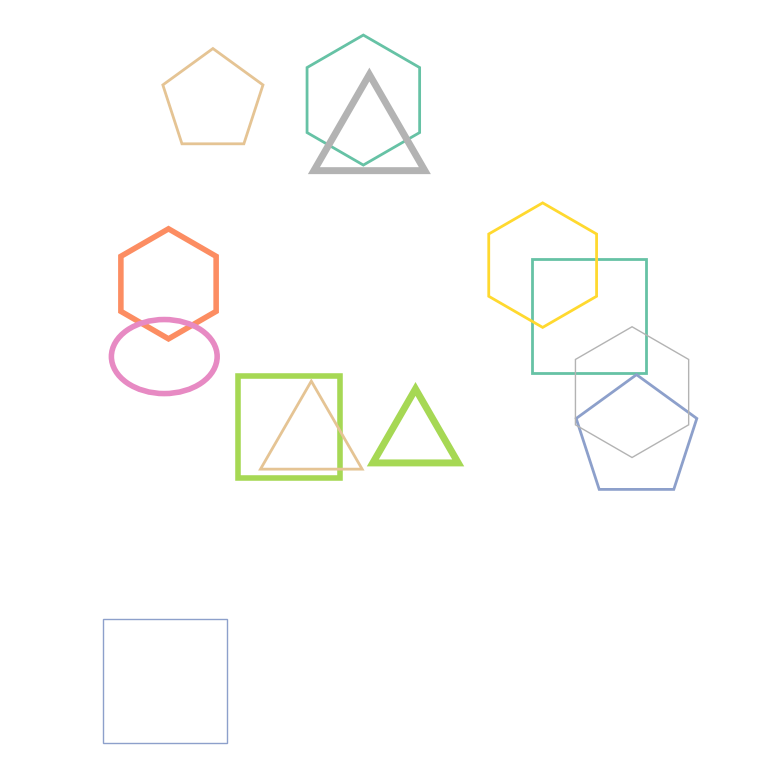[{"shape": "hexagon", "thickness": 1, "radius": 0.42, "center": [0.472, 0.87]}, {"shape": "square", "thickness": 1, "radius": 0.37, "center": [0.765, 0.589]}, {"shape": "hexagon", "thickness": 2, "radius": 0.36, "center": [0.219, 0.631]}, {"shape": "pentagon", "thickness": 1, "radius": 0.41, "center": [0.827, 0.431]}, {"shape": "square", "thickness": 0.5, "radius": 0.4, "center": [0.214, 0.116]}, {"shape": "oval", "thickness": 2, "radius": 0.34, "center": [0.213, 0.537]}, {"shape": "square", "thickness": 2, "radius": 0.33, "center": [0.376, 0.445]}, {"shape": "triangle", "thickness": 2.5, "radius": 0.32, "center": [0.54, 0.431]}, {"shape": "hexagon", "thickness": 1, "radius": 0.4, "center": [0.705, 0.656]}, {"shape": "triangle", "thickness": 1, "radius": 0.38, "center": [0.404, 0.429]}, {"shape": "pentagon", "thickness": 1, "radius": 0.34, "center": [0.277, 0.869]}, {"shape": "triangle", "thickness": 2.5, "radius": 0.42, "center": [0.48, 0.82]}, {"shape": "hexagon", "thickness": 0.5, "radius": 0.42, "center": [0.821, 0.491]}]